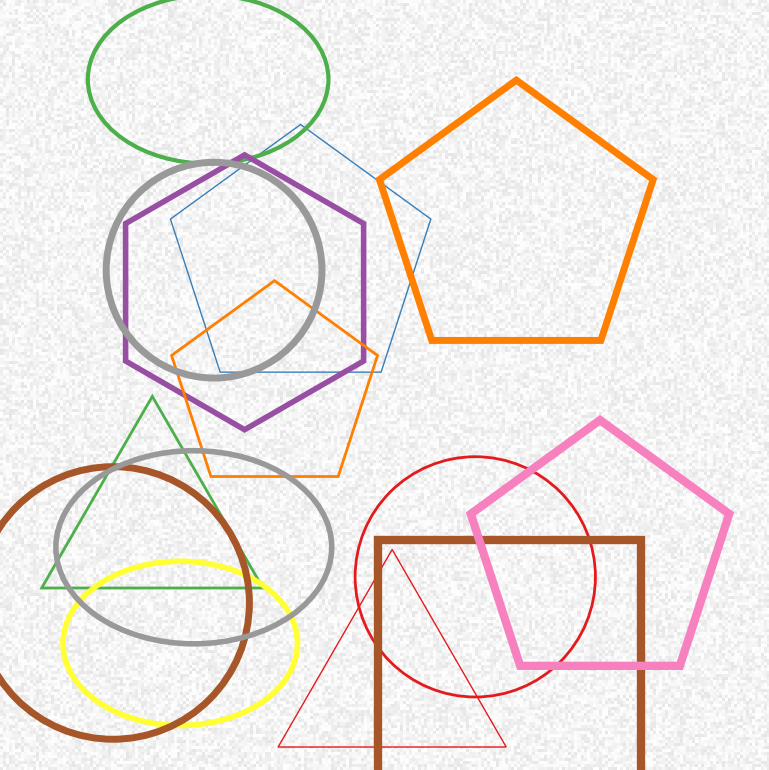[{"shape": "circle", "thickness": 1, "radius": 0.78, "center": [0.617, 0.251]}, {"shape": "triangle", "thickness": 0.5, "radius": 0.86, "center": [0.509, 0.115]}, {"shape": "pentagon", "thickness": 0.5, "radius": 0.89, "center": [0.39, 0.661]}, {"shape": "oval", "thickness": 1.5, "radius": 0.78, "center": [0.27, 0.897]}, {"shape": "triangle", "thickness": 1, "radius": 0.83, "center": [0.198, 0.319]}, {"shape": "hexagon", "thickness": 2, "radius": 0.89, "center": [0.318, 0.62]}, {"shape": "pentagon", "thickness": 1, "radius": 0.7, "center": [0.357, 0.495]}, {"shape": "pentagon", "thickness": 2.5, "radius": 0.93, "center": [0.671, 0.709]}, {"shape": "oval", "thickness": 2, "radius": 0.76, "center": [0.234, 0.164]}, {"shape": "square", "thickness": 3, "radius": 0.85, "center": [0.662, 0.128]}, {"shape": "circle", "thickness": 2.5, "radius": 0.88, "center": [0.147, 0.217]}, {"shape": "pentagon", "thickness": 3, "radius": 0.88, "center": [0.779, 0.278]}, {"shape": "oval", "thickness": 2, "radius": 0.9, "center": [0.252, 0.289]}, {"shape": "circle", "thickness": 2.5, "radius": 0.7, "center": [0.278, 0.649]}]